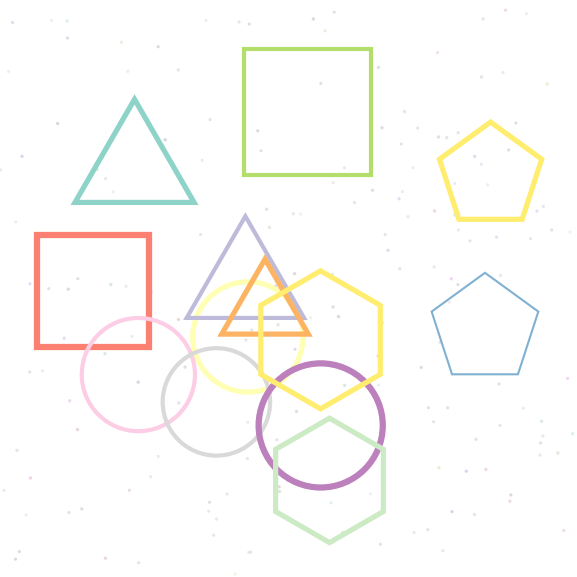[{"shape": "triangle", "thickness": 2.5, "radius": 0.6, "center": [0.233, 0.708]}, {"shape": "circle", "thickness": 2.5, "radius": 0.48, "center": [0.429, 0.416]}, {"shape": "triangle", "thickness": 2, "radius": 0.59, "center": [0.425, 0.507]}, {"shape": "square", "thickness": 3, "radius": 0.49, "center": [0.161, 0.496]}, {"shape": "pentagon", "thickness": 1, "radius": 0.49, "center": [0.84, 0.43]}, {"shape": "triangle", "thickness": 2.5, "radius": 0.43, "center": [0.459, 0.464]}, {"shape": "square", "thickness": 2, "radius": 0.55, "center": [0.533, 0.805]}, {"shape": "circle", "thickness": 2, "radius": 0.49, "center": [0.24, 0.351]}, {"shape": "circle", "thickness": 2, "radius": 0.47, "center": [0.375, 0.303]}, {"shape": "circle", "thickness": 3, "radius": 0.54, "center": [0.555, 0.262]}, {"shape": "hexagon", "thickness": 2.5, "radius": 0.54, "center": [0.571, 0.167]}, {"shape": "hexagon", "thickness": 2.5, "radius": 0.6, "center": [0.555, 0.411]}, {"shape": "pentagon", "thickness": 2.5, "radius": 0.47, "center": [0.849, 0.695]}]